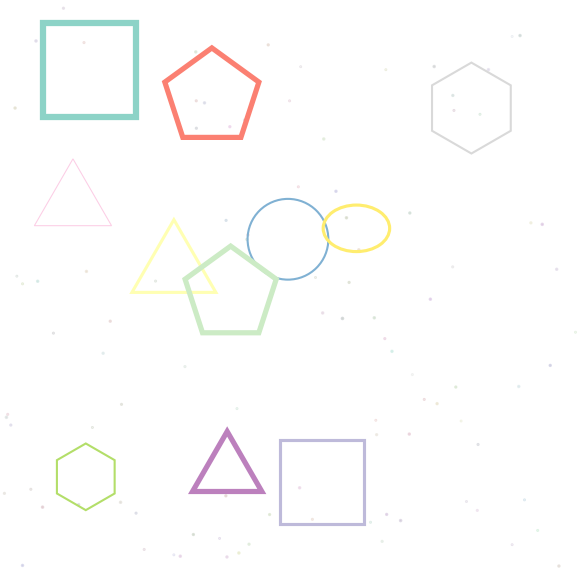[{"shape": "square", "thickness": 3, "radius": 0.4, "center": [0.155, 0.878]}, {"shape": "triangle", "thickness": 1.5, "radius": 0.42, "center": [0.301, 0.535]}, {"shape": "square", "thickness": 1.5, "radius": 0.36, "center": [0.558, 0.165]}, {"shape": "pentagon", "thickness": 2.5, "radius": 0.43, "center": [0.367, 0.831]}, {"shape": "circle", "thickness": 1, "radius": 0.35, "center": [0.499, 0.585]}, {"shape": "hexagon", "thickness": 1, "radius": 0.29, "center": [0.149, 0.173]}, {"shape": "triangle", "thickness": 0.5, "radius": 0.39, "center": [0.126, 0.647]}, {"shape": "hexagon", "thickness": 1, "radius": 0.39, "center": [0.816, 0.812]}, {"shape": "triangle", "thickness": 2.5, "radius": 0.35, "center": [0.393, 0.183]}, {"shape": "pentagon", "thickness": 2.5, "radius": 0.41, "center": [0.399, 0.49]}, {"shape": "oval", "thickness": 1.5, "radius": 0.29, "center": [0.617, 0.604]}]